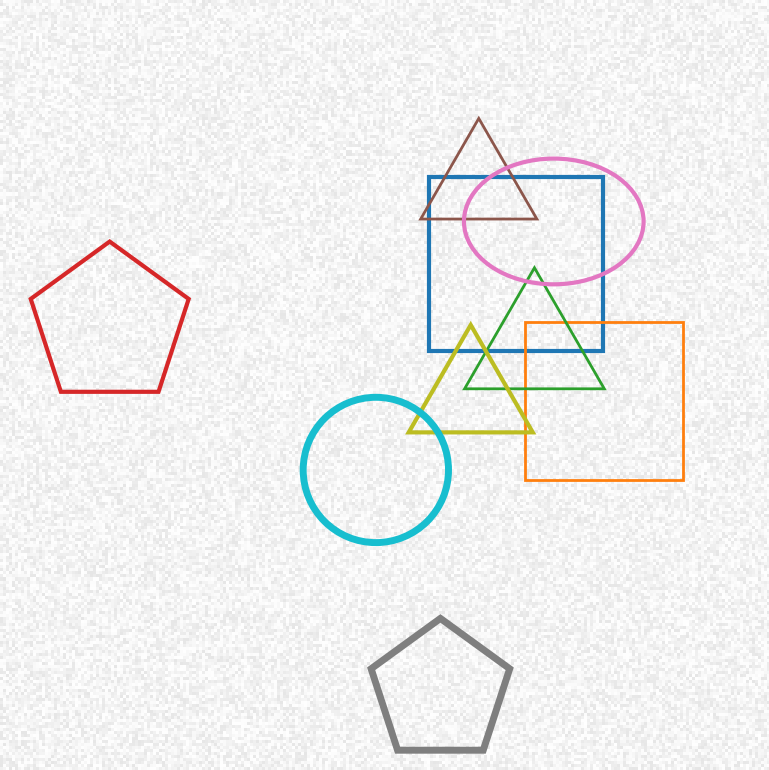[{"shape": "square", "thickness": 1.5, "radius": 0.57, "center": [0.671, 0.658]}, {"shape": "square", "thickness": 1, "radius": 0.51, "center": [0.784, 0.479]}, {"shape": "triangle", "thickness": 1, "radius": 0.52, "center": [0.694, 0.547]}, {"shape": "pentagon", "thickness": 1.5, "radius": 0.54, "center": [0.142, 0.578]}, {"shape": "triangle", "thickness": 1, "radius": 0.44, "center": [0.622, 0.759]}, {"shape": "oval", "thickness": 1.5, "radius": 0.58, "center": [0.719, 0.712]}, {"shape": "pentagon", "thickness": 2.5, "radius": 0.47, "center": [0.572, 0.102]}, {"shape": "triangle", "thickness": 1.5, "radius": 0.47, "center": [0.611, 0.485]}, {"shape": "circle", "thickness": 2.5, "radius": 0.47, "center": [0.488, 0.39]}]